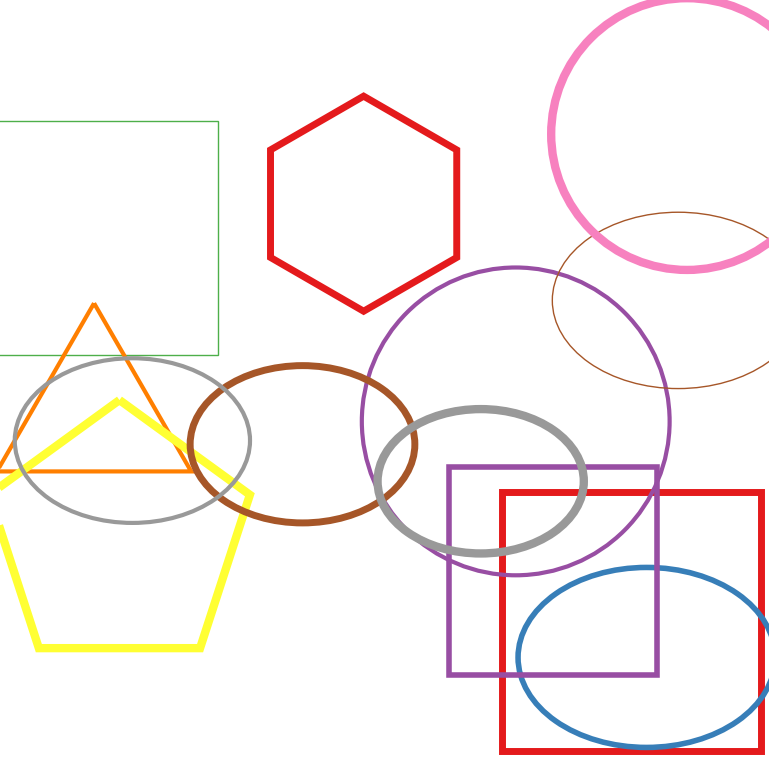[{"shape": "hexagon", "thickness": 2.5, "radius": 0.7, "center": [0.472, 0.735]}, {"shape": "square", "thickness": 2.5, "radius": 0.84, "center": [0.821, 0.193]}, {"shape": "oval", "thickness": 2, "radius": 0.83, "center": [0.84, 0.146]}, {"shape": "square", "thickness": 0.5, "radius": 0.76, "center": [0.131, 0.691]}, {"shape": "circle", "thickness": 1.5, "radius": 1.0, "center": [0.67, 0.453]}, {"shape": "square", "thickness": 2, "radius": 0.68, "center": [0.719, 0.258]}, {"shape": "triangle", "thickness": 1.5, "radius": 0.73, "center": [0.122, 0.461]}, {"shape": "pentagon", "thickness": 3, "radius": 0.89, "center": [0.155, 0.302]}, {"shape": "oval", "thickness": 2.5, "radius": 0.73, "center": [0.393, 0.423]}, {"shape": "oval", "thickness": 0.5, "radius": 0.82, "center": [0.881, 0.61]}, {"shape": "circle", "thickness": 3, "radius": 0.88, "center": [0.892, 0.826]}, {"shape": "oval", "thickness": 3, "radius": 0.67, "center": [0.624, 0.375]}, {"shape": "oval", "thickness": 1.5, "radius": 0.76, "center": [0.172, 0.428]}]